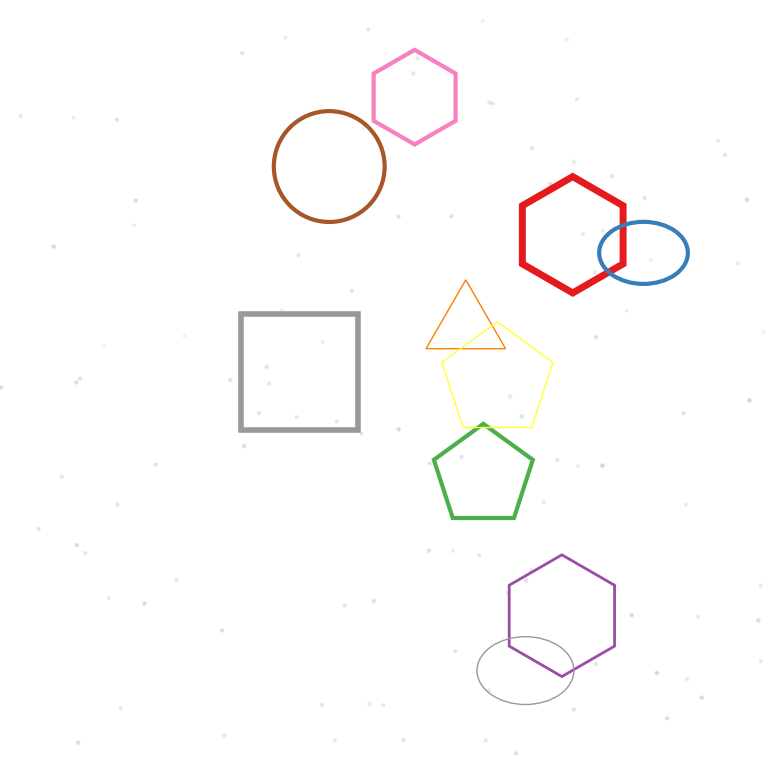[{"shape": "hexagon", "thickness": 2.5, "radius": 0.38, "center": [0.744, 0.695]}, {"shape": "oval", "thickness": 1.5, "radius": 0.29, "center": [0.836, 0.672]}, {"shape": "pentagon", "thickness": 1.5, "radius": 0.34, "center": [0.628, 0.382]}, {"shape": "hexagon", "thickness": 1, "radius": 0.4, "center": [0.73, 0.2]}, {"shape": "triangle", "thickness": 0.5, "radius": 0.3, "center": [0.605, 0.577]}, {"shape": "pentagon", "thickness": 0.5, "radius": 0.38, "center": [0.646, 0.506]}, {"shape": "circle", "thickness": 1.5, "radius": 0.36, "center": [0.428, 0.784]}, {"shape": "hexagon", "thickness": 1.5, "radius": 0.31, "center": [0.538, 0.874]}, {"shape": "square", "thickness": 2, "radius": 0.38, "center": [0.389, 0.517]}, {"shape": "oval", "thickness": 0.5, "radius": 0.31, "center": [0.682, 0.129]}]